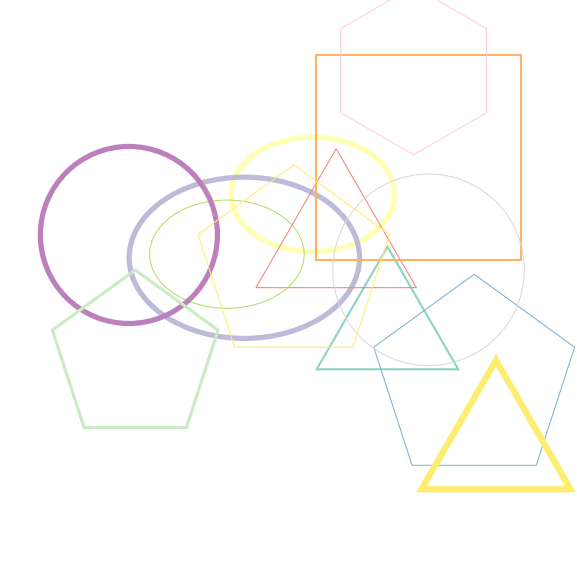[{"shape": "triangle", "thickness": 1, "radius": 0.71, "center": [0.671, 0.43]}, {"shape": "oval", "thickness": 2.5, "radius": 0.71, "center": [0.542, 0.662]}, {"shape": "oval", "thickness": 2.5, "radius": 1.0, "center": [0.423, 0.553]}, {"shape": "triangle", "thickness": 0.5, "radius": 0.8, "center": [0.582, 0.581]}, {"shape": "pentagon", "thickness": 0.5, "radius": 0.91, "center": [0.821, 0.341]}, {"shape": "square", "thickness": 1, "radius": 0.89, "center": [0.725, 0.726]}, {"shape": "oval", "thickness": 0.5, "radius": 0.67, "center": [0.393, 0.559]}, {"shape": "hexagon", "thickness": 0.5, "radius": 0.73, "center": [0.716, 0.877]}, {"shape": "circle", "thickness": 0.5, "radius": 0.83, "center": [0.742, 0.532]}, {"shape": "circle", "thickness": 2.5, "radius": 0.77, "center": [0.223, 0.592]}, {"shape": "pentagon", "thickness": 1.5, "radius": 0.75, "center": [0.234, 0.381]}, {"shape": "triangle", "thickness": 3, "radius": 0.74, "center": [0.859, 0.226]}, {"shape": "pentagon", "thickness": 0.5, "radius": 0.87, "center": [0.509, 0.539]}]